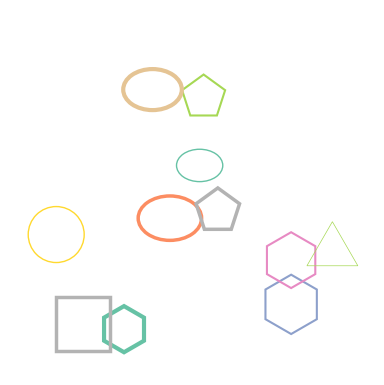[{"shape": "oval", "thickness": 1, "radius": 0.3, "center": [0.519, 0.57]}, {"shape": "hexagon", "thickness": 3, "radius": 0.3, "center": [0.322, 0.145]}, {"shape": "oval", "thickness": 2.5, "radius": 0.41, "center": [0.441, 0.433]}, {"shape": "hexagon", "thickness": 1.5, "radius": 0.39, "center": [0.756, 0.209]}, {"shape": "hexagon", "thickness": 1.5, "radius": 0.36, "center": [0.756, 0.324]}, {"shape": "pentagon", "thickness": 1.5, "radius": 0.29, "center": [0.529, 0.748]}, {"shape": "triangle", "thickness": 0.5, "radius": 0.38, "center": [0.863, 0.348]}, {"shape": "circle", "thickness": 1, "radius": 0.36, "center": [0.146, 0.391]}, {"shape": "oval", "thickness": 3, "radius": 0.38, "center": [0.396, 0.767]}, {"shape": "pentagon", "thickness": 2.5, "radius": 0.3, "center": [0.566, 0.452]}, {"shape": "square", "thickness": 2.5, "radius": 0.35, "center": [0.216, 0.159]}]